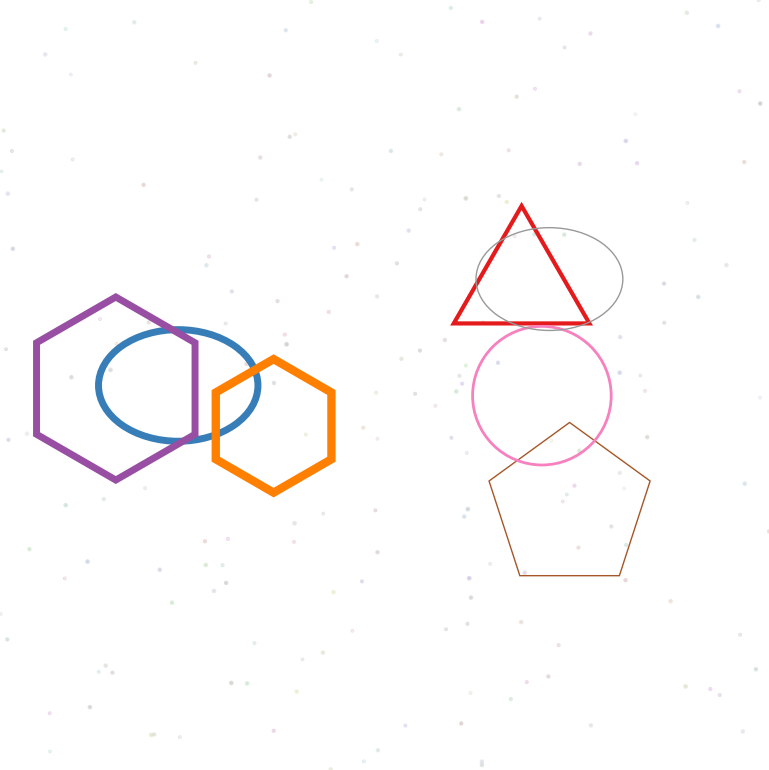[{"shape": "triangle", "thickness": 1.5, "radius": 0.51, "center": [0.677, 0.631]}, {"shape": "oval", "thickness": 2.5, "radius": 0.52, "center": [0.231, 0.499]}, {"shape": "hexagon", "thickness": 2.5, "radius": 0.59, "center": [0.15, 0.495]}, {"shape": "hexagon", "thickness": 3, "radius": 0.43, "center": [0.355, 0.447]}, {"shape": "pentagon", "thickness": 0.5, "radius": 0.55, "center": [0.74, 0.341]}, {"shape": "circle", "thickness": 1, "radius": 0.45, "center": [0.704, 0.486]}, {"shape": "oval", "thickness": 0.5, "radius": 0.48, "center": [0.714, 0.638]}]